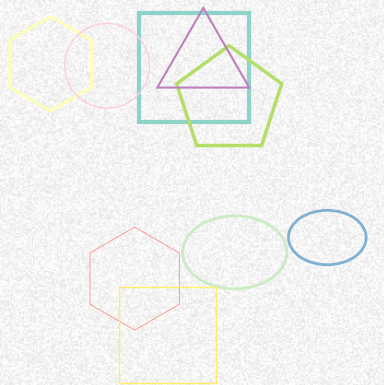[{"shape": "square", "thickness": 3, "radius": 0.71, "center": [0.504, 0.825]}, {"shape": "hexagon", "thickness": 2, "radius": 0.61, "center": [0.131, 0.834]}, {"shape": "hexagon", "thickness": 0.5, "radius": 0.67, "center": [0.35, 0.276]}, {"shape": "oval", "thickness": 2, "radius": 0.5, "center": [0.85, 0.383]}, {"shape": "pentagon", "thickness": 2.5, "radius": 0.72, "center": [0.595, 0.738]}, {"shape": "circle", "thickness": 1, "radius": 0.55, "center": [0.278, 0.829]}, {"shape": "triangle", "thickness": 1.5, "radius": 0.69, "center": [0.528, 0.841]}, {"shape": "oval", "thickness": 2, "radius": 0.68, "center": [0.61, 0.345]}, {"shape": "square", "thickness": 1, "radius": 0.63, "center": [0.435, 0.13]}]